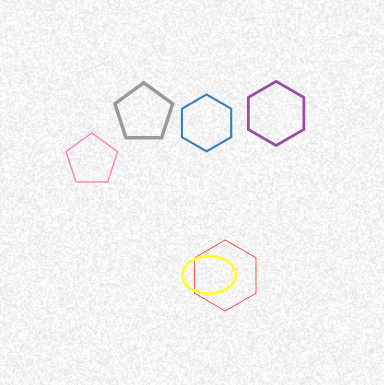[{"shape": "hexagon", "thickness": 0.5, "radius": 0.46, "center": [0.585, 0.285]}, {"shape": "hexagon", "thickness": 1.5, "radius": 0.37, "center": [0.537, 0.681]}, {"shape": "hexagon", "thickness": 2, "radius": 0.42, "center": [0.717, 0.705]}, {"shape": "oval", "thickness": 2, "radius": 0.35, "center": [0.543, 0.286]}, {"shape": "pentagon", "thickness": 1, "radius": 0.35, "center": [0.238, 0.584]}, {"shape": "pentagon", "thickness": 2.5, "radius": 0.39, "center": [0.373, 0.706]}]